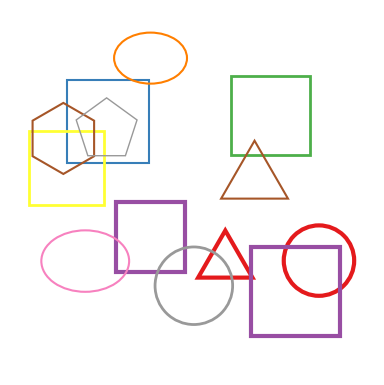[{"shape": "circle", "thickness": 3, "radius": 0.46, "center": [0.828, 0.323]}, {"shape": "triangle", "thickness": 3, "radius": 0.41, "center": [0.585, 0.32]}, {"shape": "square", "thickness": 1.5, "radius": 0.53, "center": [0.281, 0.684]}, {"shape": "square", "thickness": 2, "radius": 0.51, "center": [0.703, 0.7]}, {"shape": "square", "thickness": 3, "radius": 0.45, "center": [0.391, 0.385]}, {"shape": "square", "thickness": 3, "radius": 0.57, "center": [0.767, 0.243]}, {"shape": "oval", "thickness": 1.5, "radius": 0.47, "center": [0.391, 0.849]}, {"shape": "square", "thickness": 2, "radius": 0.49, "center": [0.173, 0.564]}, {"shape": "hexagon", "thickness": 1.5, "radius": 0.46, "center": [0.165, 0.64]}, {"shape": "triangle", "thickness": 1.5, "radius": 0.5, "center": [0.661, 0.534]}, {"shape": "oval", "thickness": 1.5, "radius": 0.57, "center": [0.221, 0.322]}, {"shape": "circle", "thickness": 2, "radius": 0.5, "center": [0.503, 0.258]}, {"shape": "pentagon", "thickness": 1, "radius": 0.42, "center": [0.277, 0.663]}]